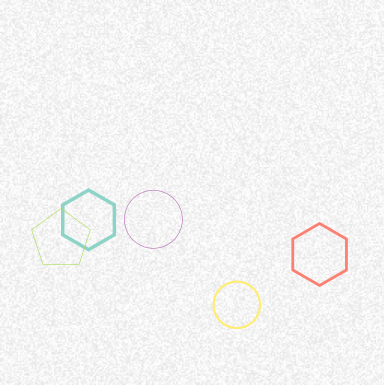[{"shape": "hexagon", "thickness": 2.5, "radius": 0.39, "center": [0.23, 0.429]}, {"shape": "hexagon", "thickness": 2, "radius": 0.4, "center": [0.83, 0.339]}, {"shape": "pentagon", "thickness": 0.5, "radius": 0.4, "center": [0.158, 0.378]}, {"shape": "circle", "thickness": 0.5, "radius": 0.38, "center": [0.398, 0.43]}, {"shape": "circle", "thickness": 1.5, "radius": 0.3, "center": [0.615, 0.208]}]